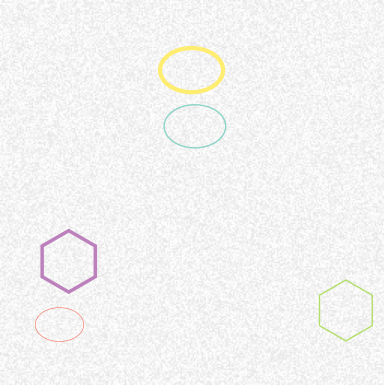[{"shape": "oval", "thickness": 1, "radius": 0.4, "center": [0.506, 0.672]}, {"shape": "oval", "thickness": 0.5, "radius": 0.31, "center": [0.155, 0.157]}, {"shape": "hexagon", "thickness": 1, "radius": 0.4, "center": [0.898, 0.194]}, {"shape": "hexagon", "thickness": 2.5, "radius": 0.4, "center": [0.179, 0.321]}, {"shape": "oval", "thickness": 3, "radius": 0.41, "center": [0.498, 0.818]}]